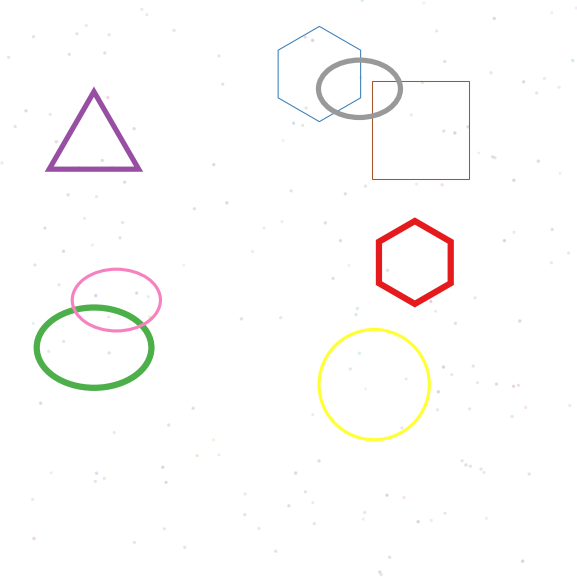[{"shape": "hexagon", "thickness": 3, "radius": 0.36, "center": [0.718, 0.545]}, {"shape": "hexagon", "thickness": 0.5, "radius": 0.41, "center": [0.553, 0.871]}, {"shape": "oval", "thickness": 3, "radius": 0.5, "center": [0.163, 0.397]}, {"shape": "triangle", "thickness": 2.5, "radius": 0.45, "center": [0.163, 0.751]}, {"shape": "circle", "thickness": 1.5, "radius": 0.48, "center": [0.648, 0.333]}, {"shape": "square", "thickness": 0.5, "radius": 0.42, "center": [0.729, 0.774]}, {"shape": "oval", "thickness": 1.5, "radius": 0.38, "center": [0.201, 0.48]}, {"shape": "oval", "thickness": 2.5, "radius": 0.35, "center": [0.622, 0.845]}]